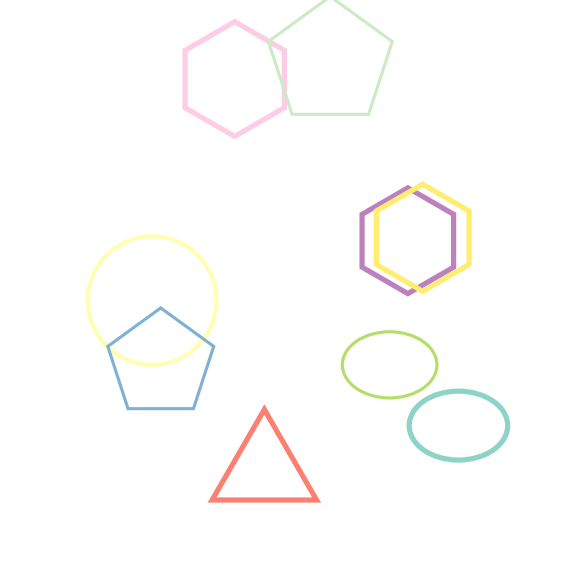[{"shape": "oval", "thickness": 2.5, "radius": 0.43, "center": [0.794, 0.262]}, {"shape": "circle", "thickness": 2, "radius": 0.56, "center": [0.263, 0.479]}, {"shape": "triangle", "thickness": 2.5, "radius": 0.52, "center": [0.458, 0.186]}, {"shape": "pentagon", "thickness": 1.5, "radius": 0.48, "center": [0.278, 0.369]}, {"shape": "oval", "thickness": 1.5, "radius": 0.41, "center": [0.675, 0.367]}, {"shape": "hexagon", "thickness": 2.5, "radius": 0.5, "center": [0.406, 0.862]}, {"shape": "hexagon", "thickness": 2.5, "radius": 0.46, "center": [0.706, 0.582]}, {"shape": "pentagon", "thickness": 1.5, "radius": 0.56, "center": [0.572, 0.892]}, {"shape": "hexagon", "thickness": 2.5, "radius": 0.46, "center": [0.732, 0.587]}]